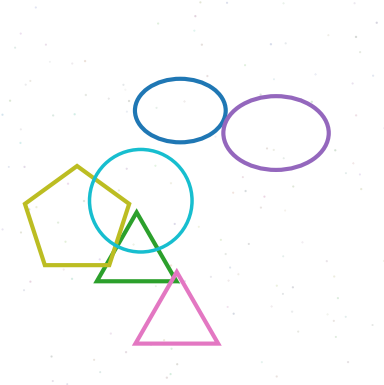[{"shape": "oval", "thickness": 3, "radius": 0.59, "center": [0.468, 0.713]}, {"shape": "triangle", "thickness": 3, "radius": 0.6, "center": [0.355, 0.329]}, {"shape": "oval", "thickness": 3, "radius": 0.68, "center": [0.717, 0.654]}, {"shape": "triangle", "thickness": 3, "radius": 0.62, "center": [0.459, 0.17]}, {"shape": "pentagon", "thickness": 3, "radius": 0.71, "center": [0.2, 0.426]}, {"shape": "circle", "thickness": 2.5, "radius": 0.67, "center": [0.366, 0.479]}]